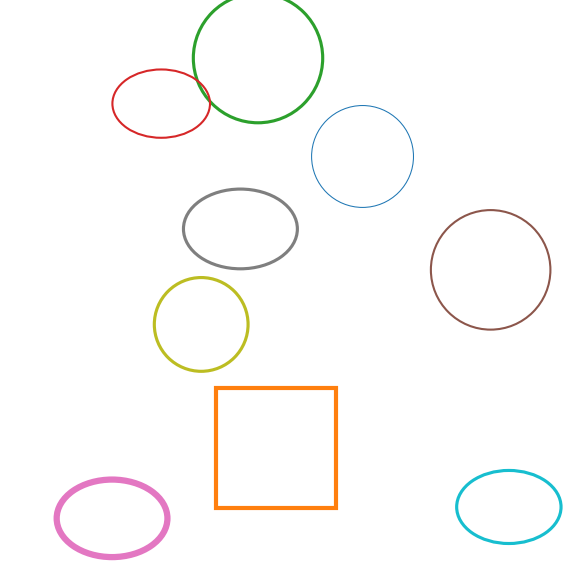[{"shape": "circle", "thickness": 0.5, "radius": 0.44, "center": [0.628, 0.728]}, {"shape": "square", "thickness": 2, "radius": 0.52, "center": [0.478, 0.224]}, {"shape": "circle", "thickness": 1.5, "radius": 0.56, "center": [0.447, 0.899]}, {"shape": "oval", "thickness": 1, "radius": 0.42, "center": [0.279, 0.82]}, {"shape": "circle", "thickness": 1, "radius": 0.52, "center": [0.85, 0.532]}, {"shape": "oval", "thickness": 3, "radius": 0.48, "center": [0.194, 0.102]}, {"shape": "oval", "thickness": 1.5, "radius": 0.49, "center": [0.416, 0.603]}, {"shape": "circle", "thickness": 1.5, "radius": 0.41, "center": [0.348, 0.437]}, {"shape": "oval", "thickness": 1.5, "radius": 0.45, "center": [0.881, 0.121]}]